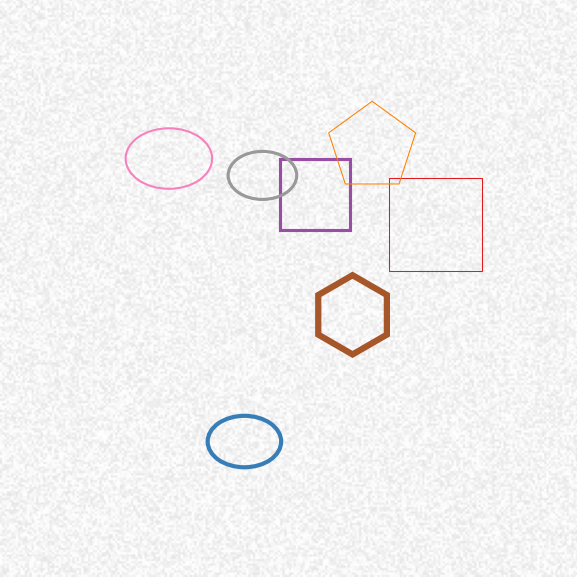[{"shape": "square", "thickness": 0.5, "radius": 0.4, "center": [0.754, 0.611]}, {"shape": "oval", "thickness": 2, "radius": 0.32, "center": [0.423, 0.235]}, {"shape": "square", "thickness": 1.5, "radius": 0.31, "center": [0.545, 0.663]}, {"shape": "pentagon", "thickness": 0.5, "radius": 0.4, "center": [0.644, 0.745]}, {"shape": "hexagon", "thickness": 3, "radius": 0.34, "center": [0.611, 0.454]}, {"shape": "oval", "thickness": 1, "radius": 0.37, "center": [0.292, 0.725]}, {"shape": "oval", "thickness": 1.5, "radius": 0.3, "center": [0.454, 0.695]}]